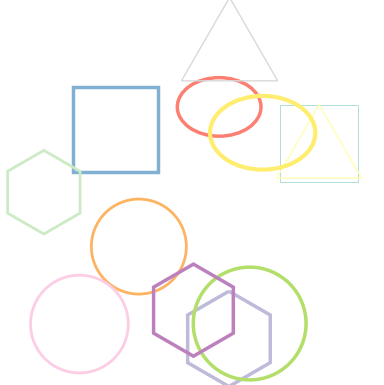[{"shape": "square", "thickness": 0.5, "radius": 0.5, "center": [0.828, 0.628]}, {"shape": "triangle", "thickness": 1, "radius": 0.64, "center": [0.829, 0.601]}, {"shape": "hexagon", "thickness": 2.5, "radius": 0.62, "center": [0.595, 0.12]}, {"shape": "oval", "thickness": 2.5, "radius": 0.54, "center": [0.569, 0.722]}, {"shape": "square", "thickness": 2.5, "radius": 0.55, "center": [0.299, 0.664]}, {"shape": "circle", "thickness": 2, "radius": 0.62, "center": [0.361, 0.36]}, {"shape": "circle", "thickness": 2.5, "radius": 0.73, "center": [0.648, 0.16]}, {"shape": "circle", "thickness": 2, "radius": 0.63, "center": [0.206, 0.158]}, {"shape": "triangle", "thickness": 1, "radius": 0.72, "center": [0.596, 0.862]}, {"shape": "hexagon", "thickness": 2.5, "radius": 0.6, "center": [0.502, 0.194]}, {"shape": "hexagon", "thickness": 2, "radius": 0.54, "center": [0.114, 0.501]}, {"shape": "oval", "thickness": 3, "radius": 0.68, "center": [0.682, 0.655]}]